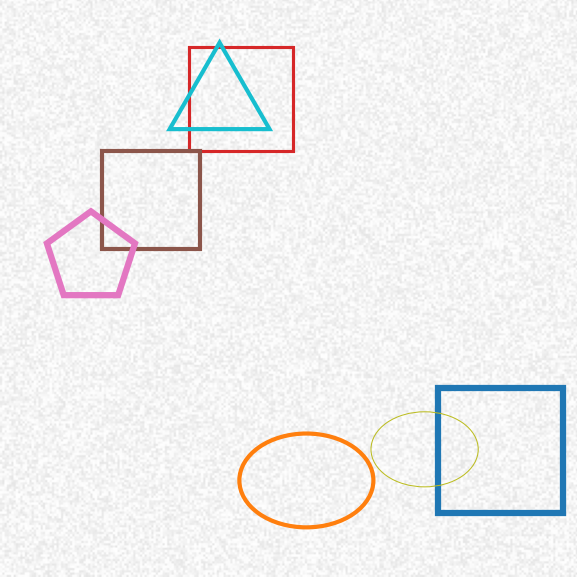[{"shape": "square", "thickness": 3, "radius": 0.54, "center": [0.867, 0.219]}, {"shape": "oval", "thickness": 2, "radius": 0.58, "center": [0.531, 0.167]}, {"shape": "square", "thickness": 1.5, "radius": 0.45, "center": [0.417, 0.827]}, {"shape": "square", "thickness": 2, "radius": 0.43, "center": [0.261, 0.653]}, {"shape": "pentagon", "thickness": 3, "radius": 0.4, "center": [0.157, 0.553]}, {"shape": "oval", "thickness": 0.5, "radius": 0.46, "center": [0.735, 0.221]}, {"shape": "triangle", "thickness": 2, "radius": 0.5, "center": [0.38, 0.825]}]